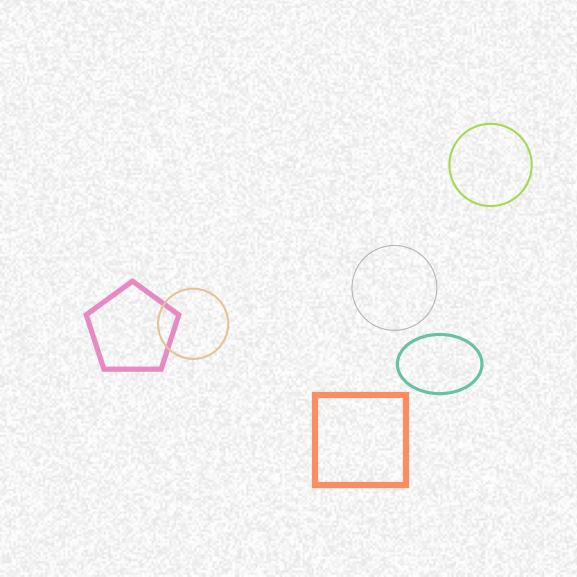[{"shape": "oval", "thickness": 1.5, "radius": 0.37, "center": [0.761, 0.369]}, {"shape": "square", "thickness": 3, "radius": 0.39, "center": [0.625, 0.237]}, {"shape": "pentagon", "thickness": 2.5, "radius": 0.42, "center": [0.229, 0.428]}, {"shape": "circle", "thickness": 1, "radius": 0.36, "center": [0.849, 0.714]}, {"shape": "circle", "thickness": 1, "radius": 0.3, "center": [0.334, 0.438]}, {"shape": "circle", "thickness": 0.5, "radius": 0.37, "center": [0.683, 0.501]}]